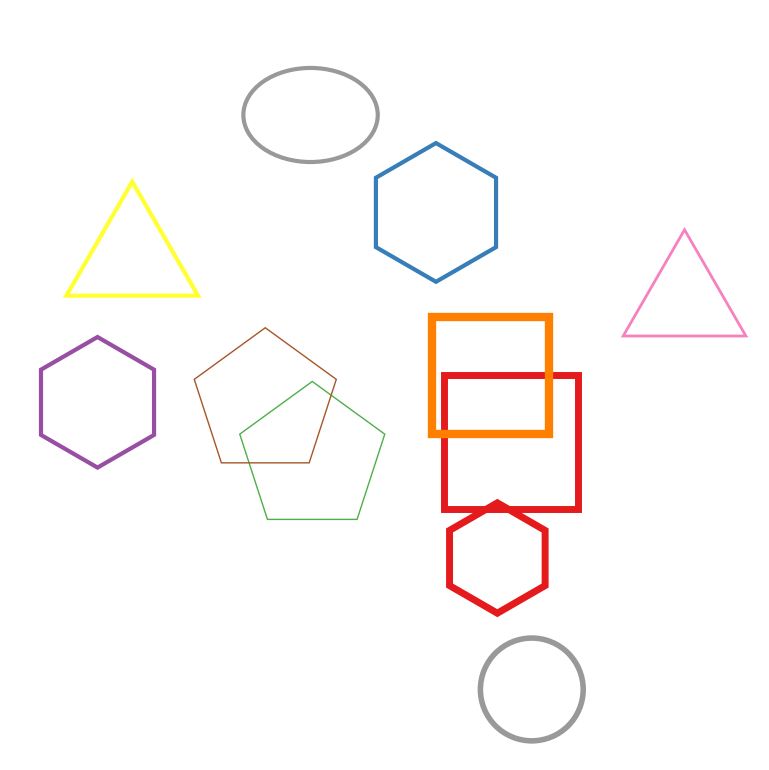[{"shape": "square", "thickness": 2.5, "radius": 0.44, "center": [0.664, 0.426]}, {"shape": "hexagon", "thickness": 2.5, "radius": 0.36, "center": [0.646, 0.275]}, {"shape": "hexagon", "thickness": 1.5, "radius": 0.45, "center": [0.566, 0.724]}, {"shape": "pentagon", "thickness": 0.5, "radius": 0.5, "center": [0.406, 0.406]}, {"shape": "hexagon", "thickness": 1.5, "radius": 0.42, "center": [0.127, 0.478]}, {"shape": "square", "thickness": 3, "radius": 0.38, "center": [0.637, 0.512]}, {"shape": "triangle", "thickness": 1.5, "radius": 0.49, "center": [0.172, 0.665]}, {"shape": "pentagon", "thickness": 0.5, "radius": 0.48, "center": [0.345, 0.477]}, {"shape": "triangle", "thickness": 1, "radius": 0.46, "center": [0.889, 0.61]}, {"shape": "circle", "thickness": 2, "radius": 0.33, "center": [0.691, 0.105]}, {"shape": "oval", "thickness": 1.5, "radius": 0.44, "center": [0.403, 0.851]}]